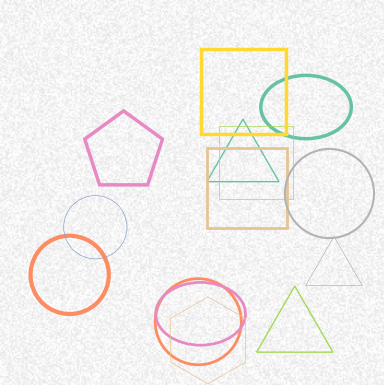[{"shape": "oval", "thickness": 2.5, "radius": 0.59, "center": [0.795, 0.722]}, {"shape": "triangle", "thickness": 1, "radius": 0.54, "center": [0.631, 0.582]}, {"shape": "circle", "thickness": 3, "radius": 0.51, "center": [0.181, 0.286]}, {"shape": "circle", "thickness": 2, "radius": 0.56, "center": [0.515, 0.164]}, {"shape": "circle", "thickness": 0.5, "radius": 0.41, "center": [0.248, 0.41]}, {"shape": "oval", "thickness": 2, "radius": 0.58, "center": [0.521, 0.185]}, {"shape": "pentagon", "thickness": 2.5, "radius": 0.53, "center": [0.321, 0.606]}, {"shape": "triangle", "thickness": 1, "radius": 0.57, "center": [0.766, 0.143]}, {"shape": "square", "thickness": 0.5, "radius": 0.48, "center": [0.665, 0.578]}, {"shape": "square", "thickness": 2.5, "radius": 0.56, "center": [0.632, 0.762]}, {"shape": "square", "thickness": 2, "radius": 0.52, "center": [0.642, 0.512]}, {"shape": "hexagon", "thickness": 0.5, "radius": 0.56, "center": [0.54, 0.116]}, {"shape": "triangle", "thickness": 0.5, "radius": 0.43, "center": [0.868, 0.301]}, {"shape": "circle", "thickness": 1.5, "radius": 0.58, "center": [0.856, 0.497]}]